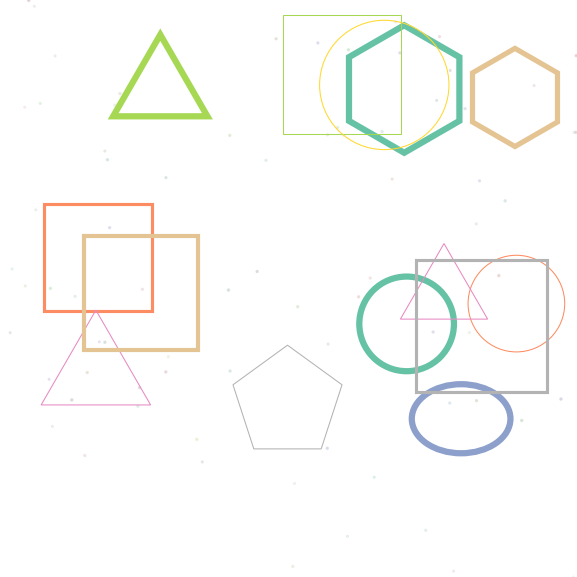[{"shape": "hexagon", "thickness": 3, "radius": 0.55, "center": [0.7, 0.845]}, {"shape": "circle", "thickness": 3, "radius": 0.41, "center": [0.704, 0.438]}, {"shape": "circle", "thickness": 0.5, "radius": 0.42, "center": [0.894, 0.473]}, {"shape": "square", "thickness": 1.5, "radius": 0.47, "center": [0.17, 0.553]}, {"shape": "oval", "thickness": 3, "radius": 0.43, "center": [0.798, 0.274]}, {"shape": "triangle", "thickness": 0.5, "radius": 0.55, "center": [0.166, 0.353]}, {"shape": "triangle", "thickness": 0.5, "radius": 0.44, "center": [0.769, 0.49]}, {"shape": "triangle", "thickness": 3, "radius": 0.47, "center": [0.278, 0.845]}, {"shape": "square", "thickness": 0.5, "radius": 0.51, "center": [0.592, 0.87]}, {"shape": "circle", "thickness": 0.5, "radius": 0.56, "center": [0.665, 0.852]}, {"shape": "hexagon", "thickness": 2.5, "radius": 0.42, "center": [0.892, 0.83]}, {"shape": "square", "thickness": 2, "radius": 0.49, "center": [0.244, 0.492]}, {"shape": "pentagon", "thickness": 0.5, "radius": 0.5, "center": [0.498, 0.302]}, {"shape": "square", "thickness": 1.5, "radius": 0.57, "center": [0.834, 0.435]}]